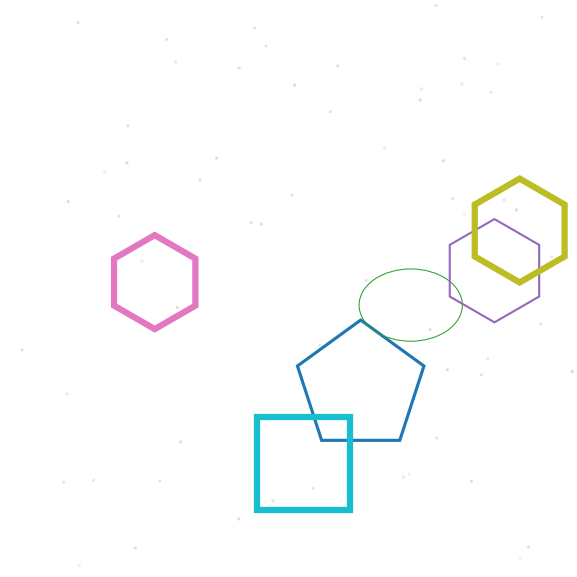[{"shape": "pentagon", "thickness": 1.5, "radius": 0.58, "center": [0.625, 0.33]}, {"shape": "oval", "thickness": 0.5, "radius": 0.45, "center": [0.711, 0.471]}, {"shape": "hexagon", "thickness": 1, "radius": 0.45, "center": [0.856, 0.53]}, {"shape": "hexagon", "thickness": 3, "radius": 0.41, "center": [0.268, 0.511]}, {"shape": "hexagon", "thickness": 3, "radius": 0.45, "center": [0.9, 0.6]}, {"shape": "square", "thickness": 3, "radius": 0.4, "center": [0.525, 0.196]}]